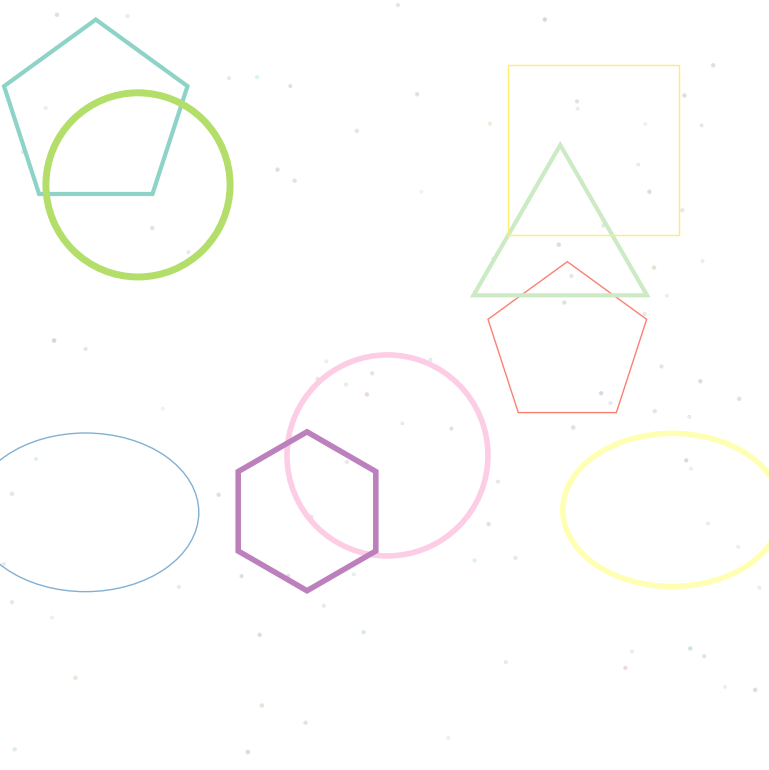[{"shape": "pentagon", "thickness": 1.5, "radius": 0.63, "center": [0.124, 0.849]}, {"shape": "oval", "thickness": 2, "radius": 0.71, "center": [0.873, 0.338]}, {"shape": "pentagon", "thickness": 0.5, "radius": 0.54, "center": [0.737, 0.552]}, {"shape": "oval", "thickness": 0.5, "radius": 0.74, "center": [0.111, 0.335]}, {"shape": "circle", "thickness": 2.5, "radius": 0.6, "center": [0.179, 0.76]}, {"shape": "circle", "thickness": 2, "radius": 0.65, "center": [0.503, 0.409]}, {"shape": "hexagon", "thickness": 2, "radius": 0.52, "center": [0.399, 0.336]}, {"shape": "triangle", "thickness": 1.5, "radius": 0.65, "center": [0.728, 0.682]}, {"shape": "square", "thickness": 0.5, "radius": 0.55, "center": [0.771, 0.805]}]